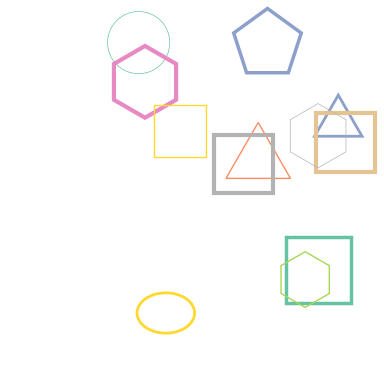[{"shape": "square", "thickness": 2.5, "radius": 0.43, "center": [0.827, 0.299]}, {"shape": "circle", "thickness": 0.5, "radius": 0.4, "center": [0.36, 0.889]}, {"shape": "triangle", "thickness": 1, "radius": 0.48, "center": [0.671, 0.585]}, {"shape": "triangle", "thickness": 2, "radius": 0.36, "center": [0.879, 0.682]}, {"shape": "pentagon", "thickness": 2.5, "radius": 0.46, "center": [0.695, 0.886]}, {"shape": "hexagon", "thickness": 3, "radius": 0.47, "center": [0.377, 0.787]}, {"shape": "hexagon", "thickness": 1, "radius": 0.36, "center": [0.793, 0.274]}, {"shape": "oval", "thickness": 2, "radius": 0.37, "center": [0.431, 0.187]}, {"shape": "square", "thickness": 1, "radius": 0.34, "center": [0.466, 0.661]}, {"shape": "square", "thickness": 3, "radius": 0.38, "center": [0.898, 0.63]}, {"shape": "hexagon", "thickness": 0.5, "radius": 0.42, "center": [0.826, 0.647]}, {"shape": "square", "thickness": 3, "radius": 0.38, "center": [0.632, 0.574]}]